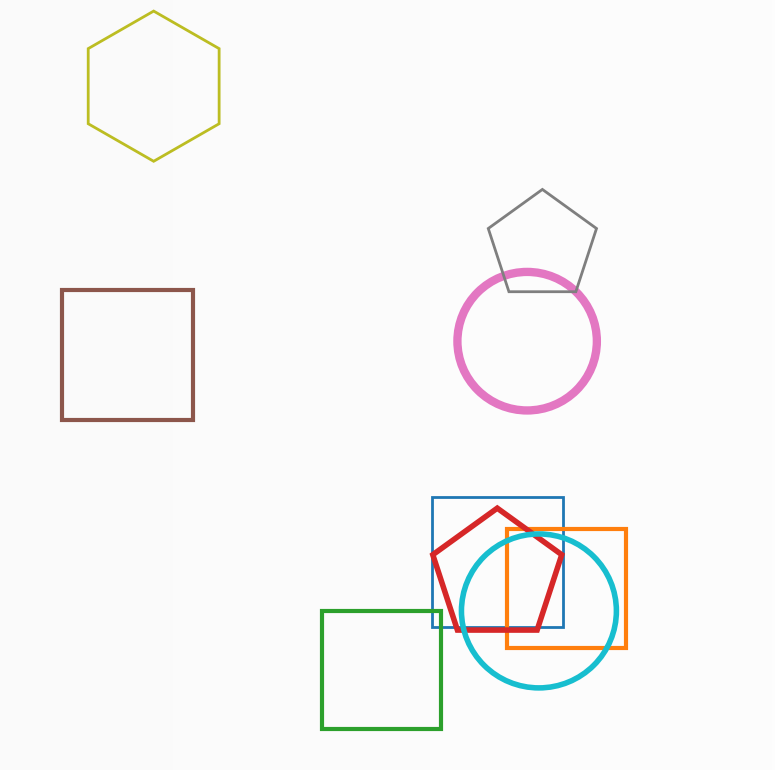[{"shape": "square", "thickness": 1, "radius": 0.42, "center": [0.642, 0.27]}, {"shape": "square", "thickness": 1.5, "radius": 0.38, "center": [0.731, 0.236]}, {"shape": "square", "thickness": 1.5, "radius": 0.38, "center": [0.493, 0.13]}, {"shape": "pentagon", "thickness": 2, "radius": 0.44, "center": [0.642, 0.253]}, {"shape": "square", "thickness": 1.5, "radius": 0.42, "center": [0.164, 0.539]}, {"shape": "circle", "thickness": 3, "radius": 0.45, "center": [0.68, 0.557]}, {"shape": "pentagon", "thickness": 1, "radius": 0.37, "center": [0.7, 0.681]}, {"shape": "hexagon", "thickness": 1, "radius": 0.49, "center": [0.198, 0.888]}, {"shape": "circle", "thickness": 2, "radius": 0.5, "center": [0.695, 0.207]}]